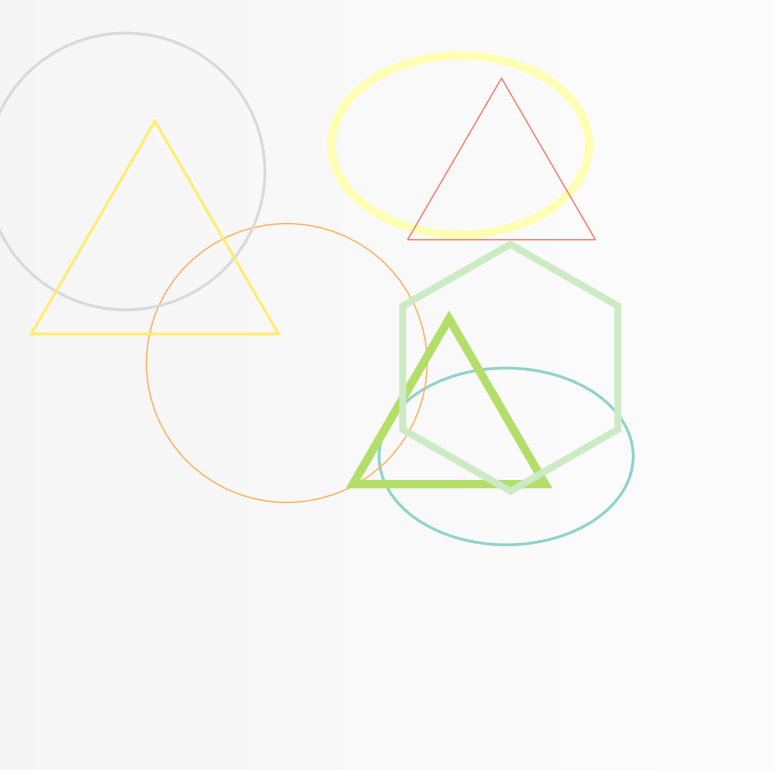[{"shape": "oval", "thickness": 1, "radius": 0.82, "center": [0.653, 0.407]}, {"shape": "oval", "thickness": 3, "radius": 0.83, "center": [0.594, 0.812]}, {"shape": "triangle", "thickness": 0.5, "radius": 0.7, "center": [0.647, 0.759]}, {"shape": "circle", "thickness": 0.5, "radius": 0.91, "center": [0.37, 0.529]}, {"shape": "triangle", "thickness": 3, "radius": 0.72, "center": [0.579, 0.443]}, {"shape": "circle", "thickness": 1, "radius": 0.9, "center": [0.162, 0.777]}, {"shape": "hexagon", "thickness": 2.5, "radius": 0.8, "center": [0.659, 0.522]}, {"shape": "triangle", "thickness": 1, "radius": 0.92, "center": [0.2, 0.658]}]